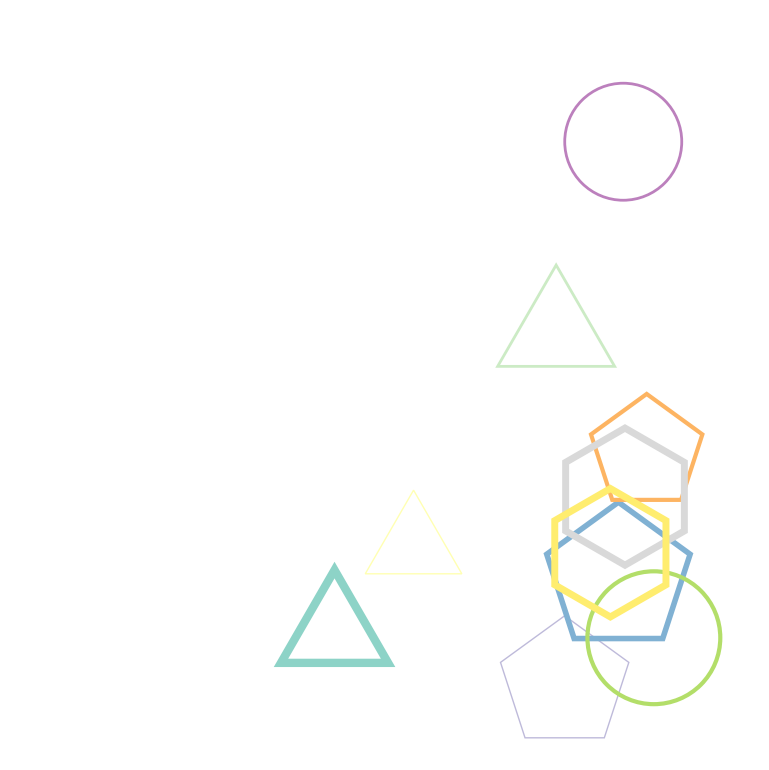[{"shape": "triangle", "thickness": 3, "radius": 0.4, "center": [0.434, 0.179]}, {"shape": "triangle", "thickness": 0.5, "radius": 0.36, "center": [0.537, 0.291]}, {"shape": "pentagon", "thickness": 0.5, "radius": 0.44, "center": [0.733, 0.113]}, {"shape": "pentagon", "thickness": 2, "radius": 0.49, "center": [0.803, 0.25]}, {"shape": "pentagon", "thickness": 1.5, "radius": 0.38, "center": [0.84, 0.412]}, {"shape": "circle", "thickness": 1.5, "radius": 0.43, "center": [0.849, 0.172]}, {"shape": "hexagon", "thickness": 2.5, "radius": 0.45, "center": [0.812, 0.355]}, {"shape": "circle", "thickness": 1, "radius": 0.38, "center": [0.809, 0.816]}, {"shape": "triangle", "thickness": 1, "radius": 0.44, "center": [0.722, 0.568]}, {"shape": "hexagon", "thickness": 2.5, "radius": 0.42, "center": [0.793, 0.282]}]